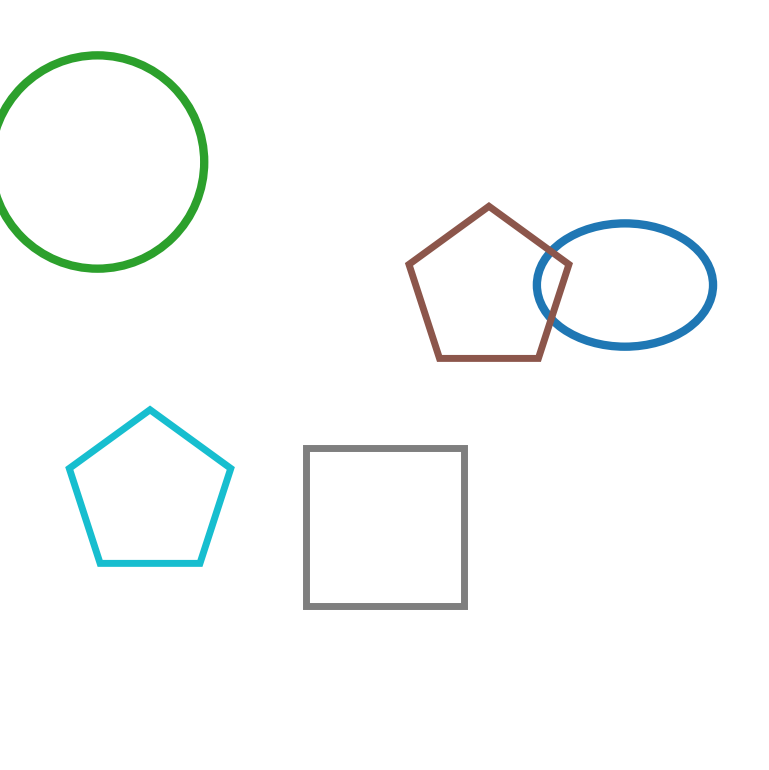[{"shape": "oval", "thickness": 3, "radius": 0.57, "center": [0.812, 0.63]}, {"shape": "circle", "thickness": 3, "radius": 0.69, "center": [0.127, 0.79]}, {"shape": "pentagon", "thickness": 2.5, "radius": 0.55, "center": [0.635, 0.623]}, {"shape": "square", "thickness": 2.5, "radius": 0.51, "center": [0.501, 0.316]}, {"shape": "pentagon", "thickness": 2.5, "radius": 0.55, "center": [0.195, 0.358]}]